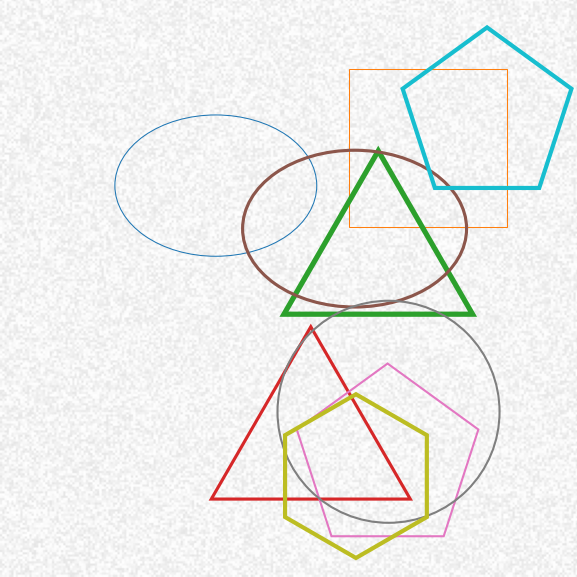[{"shape": "oval", "thickness": 0.5, "radius": 0.87, "center": [0.374, 0.678]}, {"shape": "square", "thickness": 0.5, "radius": 0.68, "center": [0.741, 0.743]}, {"shape": "triangle", "thickness": 2.5, "radius": 0.94, "center": [0.655, 0.549]}, {"shape": "triangle", "thickness": 1.5, "radius": 0.99, "center": [0.538, 0.234]}, {"shape": "oval", "thickness": 1.5, "radius": 0.97, "center": [0.614, 0.603]}, {"shape": "pentagon", "thickness": 1, "radius": 0.83, "center": [0.671, 0.204]}, {"shape": "circle", "thickness": 1, "radius": 0.96, "center": [0.673, 0.286]}, {"shape": "hexagon", "thickness": 2, "radius": 0.71, "center": [0.616, 0.175]}, {"shape": "pentagon", "thickness": 2, "radius": 0.77, "center": [0.843, 0.798]}]